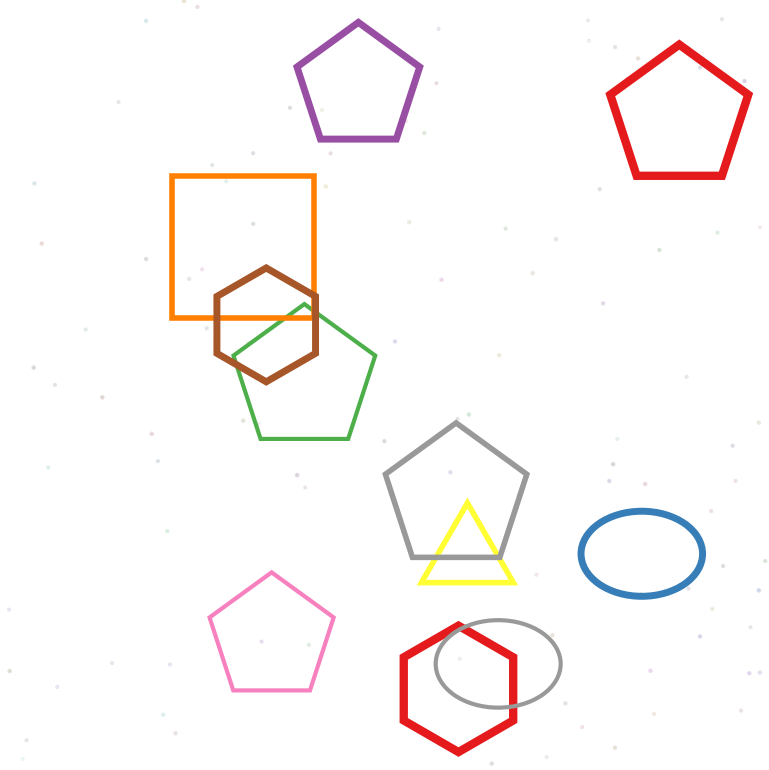[{"shape": "pentagon", "thickness": 3, "radius": 0.47, "center": [0.882, 0.848]}, {"shape": "hexagon", "thickness": 3, "radius": 0.41, "center": [0.595, 0.105]}, {"shape": "oval", "thickness": 2.5, "radius": 0.39, "center": [0.834, 0.281]}, {"shape": "pentagon", "thickness": 1.5, "radius": 0.48, "center": [0.395, 0.508]}, {"shape": "pentagon", "thickness": 2.5, "radius": 0.42, "center": [0.465, 0.887]}, {"shape": "square", "thickness": 2, "radius": 0.46, "center": [0.316, 0.679]}, {"shape": "triangle", "thickness": 2, "radius": 0.34, "center": [0.607, 0.278]}, {"shape": "hexagon", "thickness": 2.5, "radius": 0.37, "center": [0.346, 0.578]}, {"shape": "pentagon", "thickness": 1.5, "radius": 0.42, "center": [0.353, 0.172]}, {"shape": "oval", "thickness": 1.5, "radius": 0.41, "center": [0.647, 0.138]}, {"shape": "pentagon", "thickness": 2, "radius": 0.48, "center": [0.592, 0.354]}]